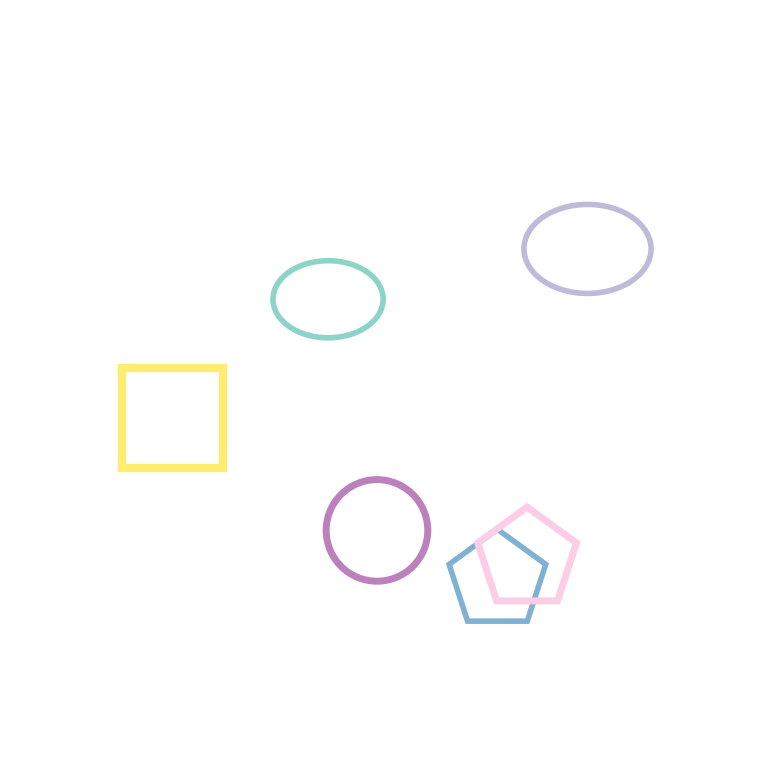[{"shape": "oval", "thickness": 2, "radius": 0.36, "center": [0.426, 0.611]}, {"shape": "oval", "thickness": 2, "radius": 0.41, "center": [0.763, 0.677]}, {"shape": "pentagon", "thickness": 2, "radius": 0.33, "center": [0.646, 0.247]}, {"shape": "pentagon", "thickness": 2.5, "radius": 0.34, "center": [0.685, 0.274]}, {"shape": "circle", "thickness": 2.5, "radius": 0.33, "center": [0.49, 0.311]}, {"shape": "square", "thickness": 3, "radius": 0.33, "center": [0.224, 0.457]}]